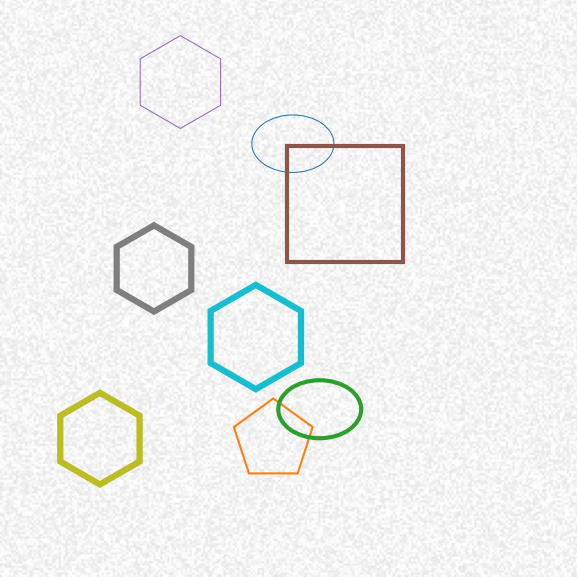[{"shape": "oval", "thickness": 0.5, "radius": 0.36, "center": [0.507, 0.75]}, {"shape": "pentagon", "thickness": 1, "radius": 0.36, "center": [0.473, 0.237]}, {"shape": "oval", "thickness": 2, "radius": 0.36, "center": [0.554, 0.291]}, {"shape": "hexagon", "thickness": 0.5, "radius": 0.4, "center": [0.312, 0.857]}, {"shape": "square", "thickness": 2, "radius": 0.5, "center": [0.598, 0.646]}, {"shape": "hexagon", "thickness": 3, "radius": 0.37, "center": [0.267, 0.534]}, {"shape": "hexagon", "thickness": 3, "radius": 0.4, "center": [0.173, 0.24]}, {"shape": "hexagon", "thickness": 3, "radius": 0.45, "center": [0.443, 0.416]}]